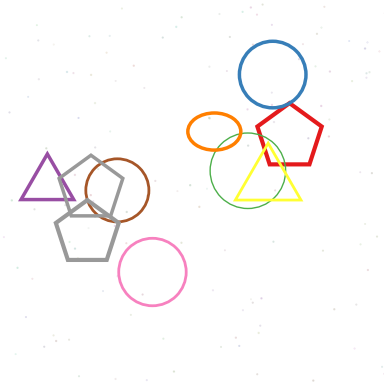[{"shape": "pentagon", "thickness": 3, "radius": 0.44, "center": [0.752, 0.644]}, {"shape": "circle", "thickness": 2.5, "radius": 0.43, "center": [0.708, 0.806]}, {"shape": "circle", "thickness": 1, "radius": 0.49, "center": [0.644, 0.556]}, {"shape": "triangle", "thickness": 2.5, "radius": 0.39, "center": [0.123, 0.521]}, {"shape": "oval", "thickness": 2.5, "radius": 0.34, "center": [0.557, 0.658]}, {"shape": "triangle", "thickness": 2, "radius": 0.49, "center": [0.697, 0.53]}, {"shape": "circle", "thickness": 2, "radius": 0.41, "center": [0.305, 0.506]}, {"shape": "circle", "thickness": 2, "radius": 0.44, "center": [0.396, 0.293]}, {"shape": "pentagon", "thickness": 2.5, "radius": 0.44, "center": [0.236, 0.51]}, {"shape": "pentagon", "thickness": 3, "radius": 0.43, "center": [0.227, 0.394]}]